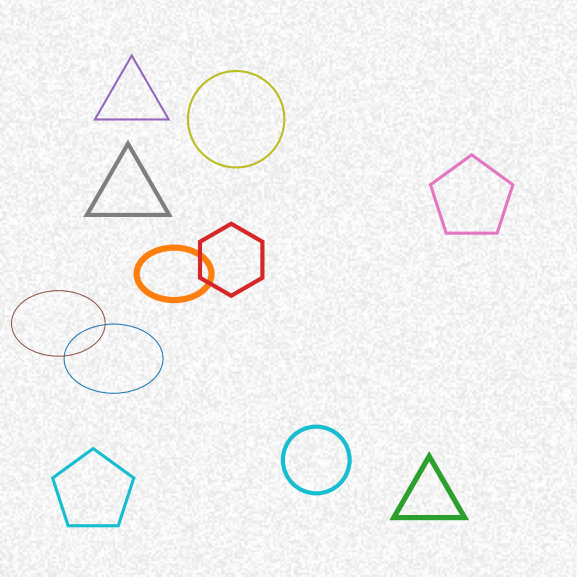[{"shape": "oval", "thickness": 0.5, "radius": 0.43, "center": [0.197, 0.378]}, {"shape": "oval", "thickness": 3, "radius": 0.32, "center": [0.301, 0.525]}, {"shape": "triangle", "thickness": 2.5, "radius": 0.35, "center": [0.743, 0.138]}, {"shape": "hexagon", "thickness": 2, "radius": 0.31, "center": [0.4, 0.549]}, {"shape": "triangle", "thickness": 1, "radius": 0.37, "center": [0.228, 0.829]}, {"shape": "oval", "thickness": 0.5, "radius": 0.41, "center": [0.101, 0.439]}, {"shape": "pentagon", "thickness": 1.5, "radius": 0.38, "center": [0.817, 0.656]}, {"shape": "triangle", "thickness": 2, "radius": 0.41, "center": [0.222, 0.668]}, {"shape": "circle", "thickness": 1, "radius": 0.42, "center": [0.409, 0.793]}, {"shape": "pentagon", "thickness": 1.5, "radius": 0.37, "center": [0.161, 0.149]}, {"shape": "circle", "thickness": 2, "radius": 0.29, "center": [0.548, 0.203]}]